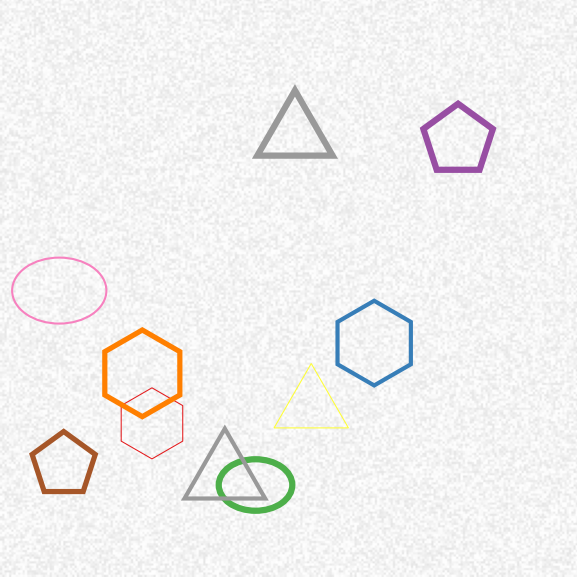[{"shape": "hexagon", "thickness": 0.5, "radius": 0.31, "center": [0.263, 0.266]}, {"shape": "hexagon", "thickness": 2, "radius": 0.37, "center": [0.648, 0.405]}, {"shape": "oval", "thickness": 3, "radius": 0.32, "center": [0.442, 0.159]}, {"shape": "pentagon", "thickness": 3, "radius": 0.32, "center": [0.793, 0.756]}, {"shape": "hexagon", "thickness": 2.5, "radius": 0.38, "center": [0.246, 0.353]}, {"shape": "triangle", "thickness": 0.5, "radius": 0.37, "center": [0.539, 0.295]}, {"shape": "pentagon", "thickness": 2.5, "radius": 0.29, "center": [0.11, 0.194]}, {"shape": "oval", "thickness": 1, "radius": 0.41, "center": [0.103, 0.496]}, {"shape": "triangle", "thickness": 3, "radius": 0.38, "center": [0.511, 0.767]}, {"shape": "triangle", "thickness": 2, "radius": 0.4, "center": [0.389, 0.176]}]